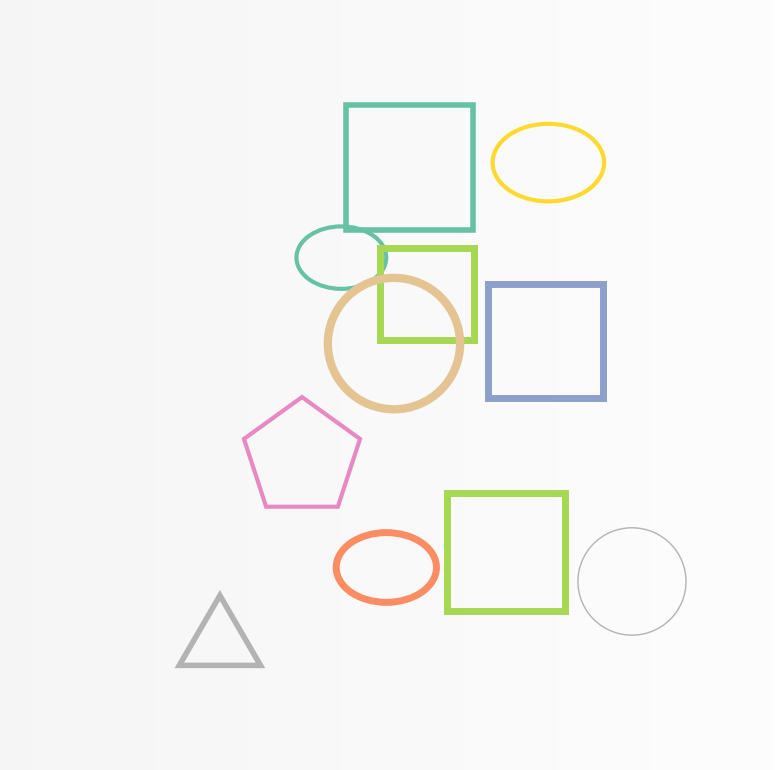[{"shape": "oval", "thickness": 1.5, "radius": 0.29, "center": [0.44, 0.665]}, {"shape": "square", "thickness": 2, "radius": 0.41, "center": [0.528, 0.782]}, {"shape": "oval", "thickness": 2.5, "radius": 0.32, "center": [0.498, 0.263]}, {"shape": "square", "thickness": 2.5, "radius": 0.37, "center": [0.704, 0.557]}, {"shape": "pentagon", "thickness": 1.5, "radius": 0.39, "center": [0.39, 0.406]}, {"shape": "square", "thickness": 2.5, "radius": 0.3, "center": [0.551, 0.618]}, {"shape": "square", "thickness": 2.5, "radius": 0.38, "center": [0.653, 0.284]}, {"shape": "oval", "thickness": 1.5, "radius": 0.36, "center": [0.708, 0.789]}, {"shape": "circle", "thickness": 3, "radius": 0.43, "center": [0.508, 0.554]}, {"shape": "circle", "thickness": 0.5, "radius": 0.35, "center": [0.815, 0.245]}, {"shape": "triangle", "thickness": 2, "radius": 0.3, "center": [0.284, 0.166]}]